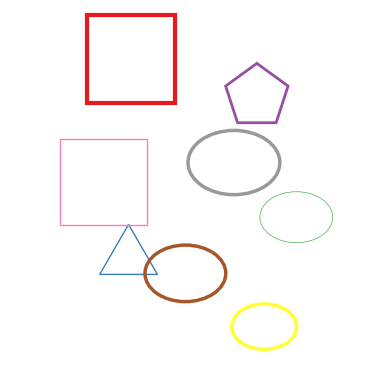[{"shape": "square", "thickness": 3, "radius": 0.57, "center": [0.339, 0.847]}, {"shape": "triangle", "thickness": 1, "radius": 0.43, "center": [0.334, 0.331]}, {"shape": "oval", "thickness": 0.5, "radius": 0.47, "center": [0.77, 0.436]}, {"shape": "pentagon", "thickness": 2, "radius": 0.43, "center": [0.667, 0.75]}, {"shape": "oval", "thickness": 2.5, "radius": 0.42, "center": [0.686, 0.152]}, {"shape": "oval", "thickness": 2.5, "radius": 0.52, "center": [0.481, 0.29]}, {"shape": "square", "thickness": 1, "radius": 0.56, "center": [0.268, 0.527]}, {"shape": "oval", "thickness": 2.5, "radius": 0.6, "center": [0.608, 0.578]}]